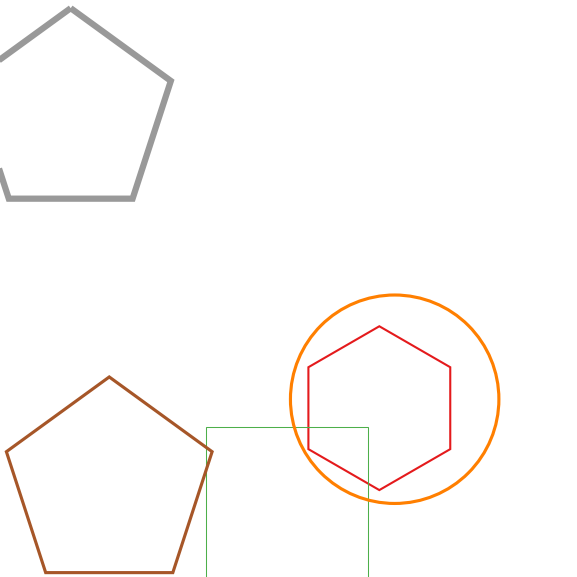[{"shape": "hexagon", "thickness": 1, "radius": 0.71, "center": [0.657, 0.292]}, {"shape": "square", "thickness": 0.5, "radius": 0.7, "center": [0.498, 0.12]}, {"shape": "circle", "thickness": 1.5, "radius": 0.9, "center": [0.683, 0.308]}, {"shape": "pentagon", "thickness": 1.5, "radius": 0.94, "center": [0.189, 0.159]}, {"shape": "pentagon", "thickness": 3, "radius": 0.91, "center": [0.122, 0.803]}]